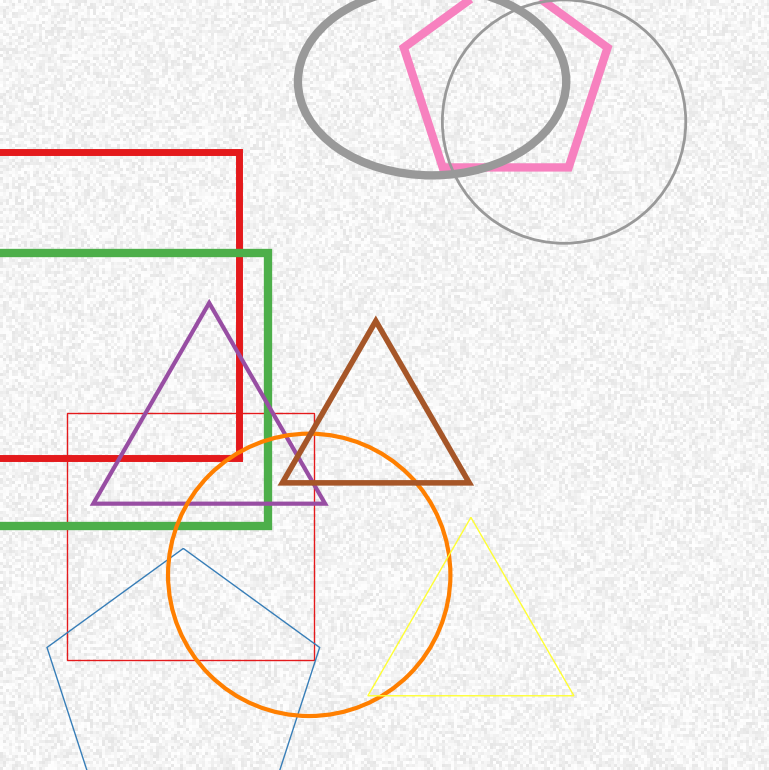[{"shape": "square", "thickness": 0.5, "radius": 0.8, "center": [0.247, 0.304]}, {"shape": "square", "thickness": 2.5, "radius": 0.99, "center": [0.112, 0.604]}, {"shape": "pentagon", "thickness": 0.5, "radius": 0.93, "center": [0.238, 0.102]}, {"shape": "square", "thickness": 3, "radius": 0.89, "center": [0.171, 0.494]}, {"shape": "triangle", "thickness": 1.5, "radius": 0.87, "center": [0.272, 0.433]}, {"shape": "circle", "thickness": 1.5, "radius": 0.92, "center": [0.402, 0.253]}, {"shape": "triangle", "thickness": 0.5, "radius": 0.77, "center": [0.612, 0.174]}, {"shape": "triangle", "thickness": 2, "radius": 0.7, "center": [0.488, 0.443]}, {"shape": "pentagon", "thickness": 3, "radius": 0.7, "center": [0.657, 0.895]}, {"shape": "circle", "thickness": 1, "radius": 0.79, "center": [0.733, 0.842]}, {"shape": "oval", "thickness": 3, "radius": 0.87, "center": [0.561, 0.894]}]